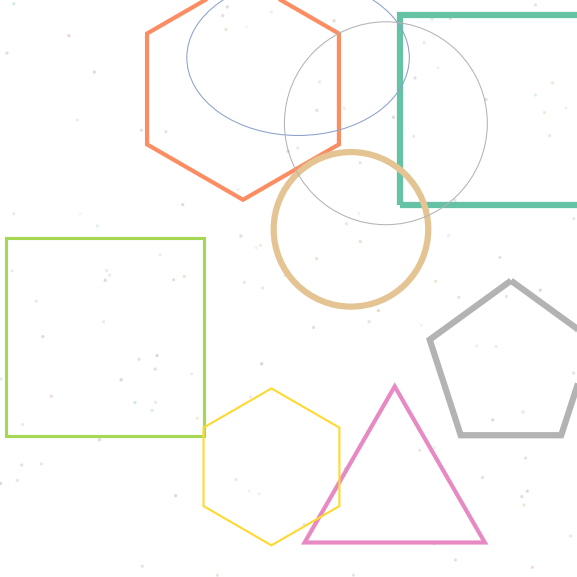[{"shape": "square", "thickness": 3, "radius": 0.82, "center": [0.858, 0.808]}, {"shape": "hexagon", "thickness": 2, "radius": 0.96, "center": [0.421, 0.845]}, {"shape": "oval", "thickness": 0.5, "radius": 0.96, "center": [0.516, 0.899]}, {"shape": "triangle", "thickness": 2, "radius": 0.9, "center": [0.683, 0.15]}, {"shape": "square", "thickness": 1.5, "radius": 0.86, "center": [0.181, 0.416]}, {"shape": "hexagon", "thickness": 1, "radius": 0.68, "center": [0.47, 0.191]}, {"shape": "circle", "thickness": 3, "radius": 0.67, "center": [0.608, 0.602]}, {"shape": "circle", "thickness": 0.5, "radius": 0.88, "center": [0.668, 0.786]}, {"shape": "pentagon", "thickness": 3, "radius": 0.74, "center": [0.885, 0.365]}]